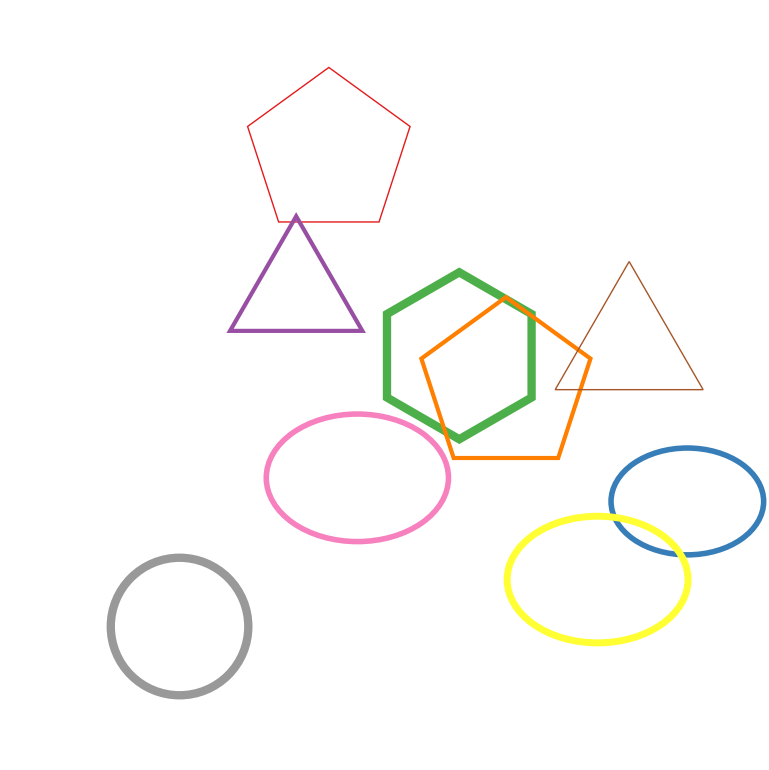[{"shape": "pentagon", "thickness": 0.5, "radius": 0.55, "center": [0.427, 0.801]}, {"shape": "oval", "thickness": 2, "radius": 0.5, "center": [0.893, 0.349]}, {"shape": "hexagon", "thickness": 3, "radius": 0.54, "center": [0.596, 0.538]}, {"shape": "triangle", "thickness": 1.5, "radius": 0.5, "center": [0.385, 0.62]}, {"shape": "pentagon", "thickness": 1.5, "radius": 0.58, "center": [0.657, 0.499]}, {"shape": "oval", "thickness": 2.5, "radius": 0.59, "center": [0.776, 0.247]}, {"shape": "triangle", "thickness": 0.5, "radius": 0.55, "center": [0.817, 0.549]}, {"shape": "oval", "thickness": 2, "radius": 0.59, "center": [0.464, 0.379]}, {"shape": "circle", "thickness": 3, "radius": 0.45, "center": [0.233, 0.186]}]